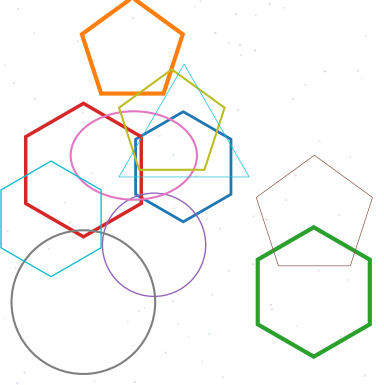[{"shape": "hexagon", "thickness": 2, "radius": 0.72, "center": [0.476, 0.567]}, {"shape": "pentagon", "thickness": 3, "radius": 0.69, "center": [0.344, 0.868]}, {"shape": "hexagon", "thickness": 3, "radius": 0.84, "center": [0.815, 0.242]}, {"shape": "hexagon", "thickness": 2.5, "radius": 0.87, "center": [0.217, 0.558]}, {"shape": "circle", "thickness": 1, "radius": 0.67, "center": [0.4, 0.364]}, {"shape": "pentagon", "thickness": 0.5, "radius": 0.79, "center": [0.817, 0.438]}, {"shape": "oval", "thickness": 1.5, "radius": 0.82, "center": [0.348, 0.596]}, {"shape": "circle", "thickness": 1.5, "radius": 0.93, "center": [0.217, 0.215]}, {"shape": "pentagon", "thickness": 1.5, "radius": 0.72, "center": [0.446, 0.676]}, {"shape": "hexagon", "thickness": 1, "radius": 0.75, "center": [0.133, 0.432]}, {"shape": "triangle", "thickness": 0.5, "radius": 0.98, "center": [0.478, 0.638]}]